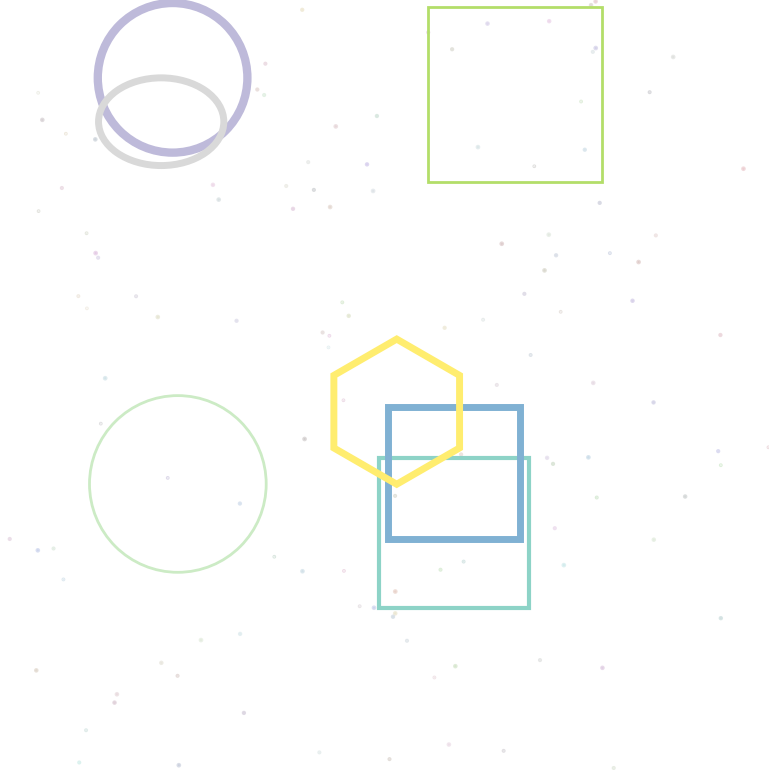[{"shape": "square", "thickness": 1.5, "radius": 0.49, "center": [0.589, 0.308]}, {"shape": "circle", "thickness": 3, "radius": 0.49, "center": [0.224, 0.899]}, {"shape": "square", "thickness": 2.5, "radius": 0.43, "center": [0.59, 0.386]}, {"shape": "square", "thickness": 1, "radius": 0.57, "center": [0.669, 0.877]}, {"shape": "oval", "thickness": 2.5, "radius": 0.41, "center": [0.209, 0.842]}, {"shape": "circle", "thickness": 1, "radius": 0.57, "center": [0.231, 0.371]}, {"shape": "hexagon", "thickness": 2.5, "radius": 0.47, "center": [0.515, 0.465]}]